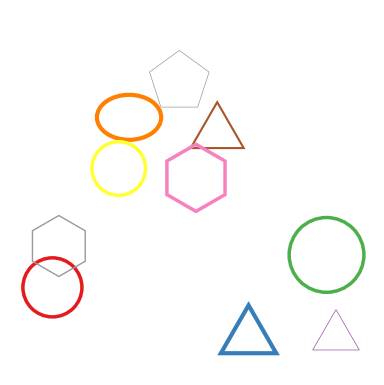[{"shape": "circle", "thickness": 2.5, "radius": 0.38, "center": [0.136, 0.254]}, {"shape": "triangle", "thickness": 3, "radius": 0.42, "center": [0.646, 0.124]}, {"shape": "circle", "thickness": 2.5, "radius": 0.49, "center": [0.848, 0.338]}, {"shape": "triangle", "thickness": 0.5, "radius": 0.35, "center": [0.873, 0.126]}, {"shape": "oval", "thickness": 3, "radius": 0.42, "center": [0.335, 0.695]}, {"shape": "circle", "thickness": 2.5, "radius": 0.35, "center": [0.308, 0.562]}, {"shape": "triangle", "thickness": 1.5, "radius": 0.4, "center": [0.564, 0.655]}, {"shape": "hexagon", "thickness": 2.5, "radius": 0.44, "center": [0.509, 0.538]}, {"shape": "pentagon", "thickness": 0.5, "radius": 0.41, "center": [0.466, 0.788]}, {"shape": "hexagon", "thickness": 1, "radius": 0.4, "center": [0.153, 0.361]}]